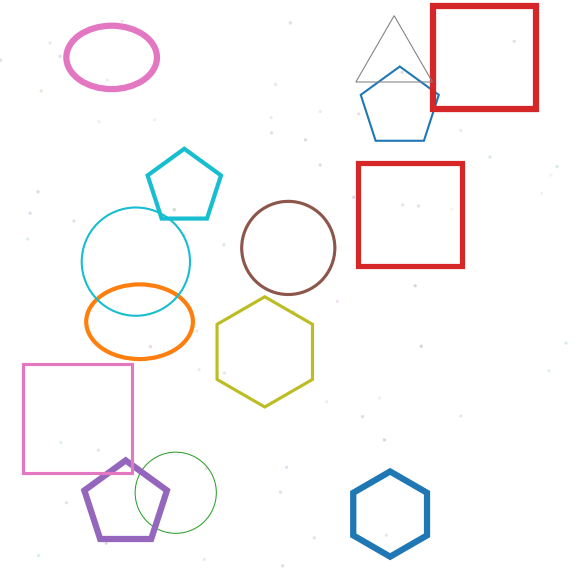[{"shape": "pentagon", "thickness": 1, "radius": 0.36, "center": [0.692, 0.813]}, {"shape": "hexagon", "thickness": 3, "radius": 0.37, "center": [0.676, 0.109]}, {"shape": "oval", "thickness": 2, "radius": 0.46, "center": [0.242, 0.442]}, {"shape": "circle", "thickness": 0.5, "radius": 0.35, "center": [0.304, 0.146]}, {"shape": "square", "thickness": 2.5, "radius": 0.45, "center": [0.71, 0.628]}, {"shape": "square", "thickness": 3, "radius": 0.45, "center": [0.839, 0.899]}, {"shape": "pentagon", "thickness": 3, "radius": 0.38, "center": [0.218, 0.127]}, {"shape": "circle", "thickness": 1.5, "radius": 0.4, "center": [0.499, 0.57]}, {"shape": "oval", "thickness": 3, "radius": 0.39, "center": [0.193, 0.9]}, {"shape": "square", "thickness": 1.5, "radius": 0.47, "center": [0.134, 0.274]}, {"shape": "triangle", "thickness": 0.5, "radius": 0.38, "center": [0.683, 0.895]}, {"shape": "hexagon", "thickness": 1.5, "radius": 0.48, "center": [0.458, 0.39]}, {"shape": "pentagon", "thickness": 2, "radius": 0.33, "center": [0.319, 0.675]}, {"shape": "circle", "thickness": 1, "radius": 0.47, "center": [0.235, 0.546]}]